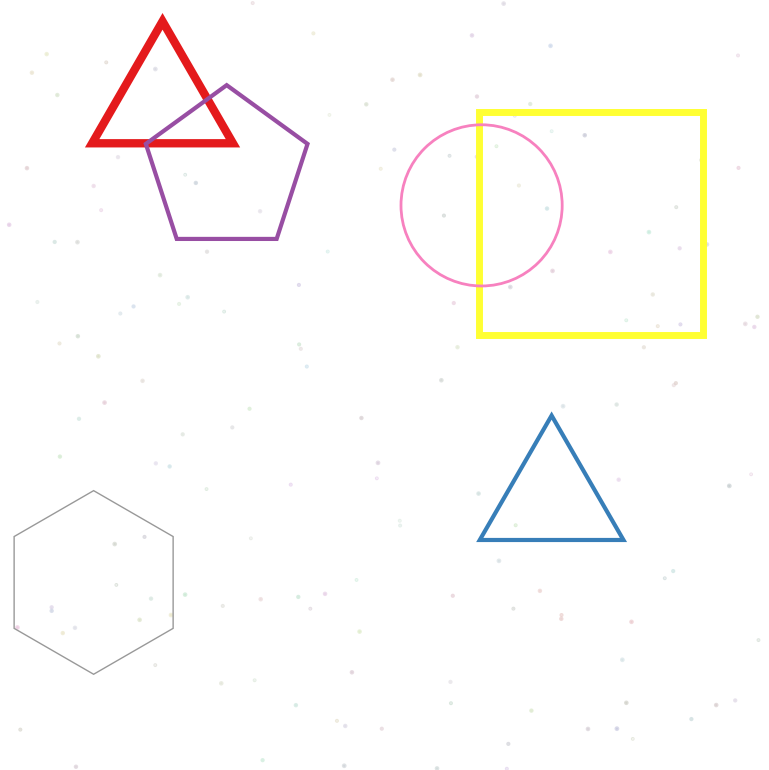[{"shape": "triangle", "thickness": 3, "radius": 0.53, "center": [0.211, 0.867]}, {"shape": "triangle", "thickness": 1.5, "radius": 0.54, "center": [0.716, 0.353]}, {"shape": "pentagon", "thickness": 1.5, "radius": 0.55, "center": [0.294, 0.779]}, {"shape": "square", "thickness": 2.5, "radius": 0.73, "center": [0.768, 0.71]}, {"shape": "circle", "thickness": 1, "radius": 0.52, "center": [0.625, 0.733]}, {"shape": "hexagon", "thickness": 0.5, "radius": 0.6, "center": [0.122, 0.244]}]